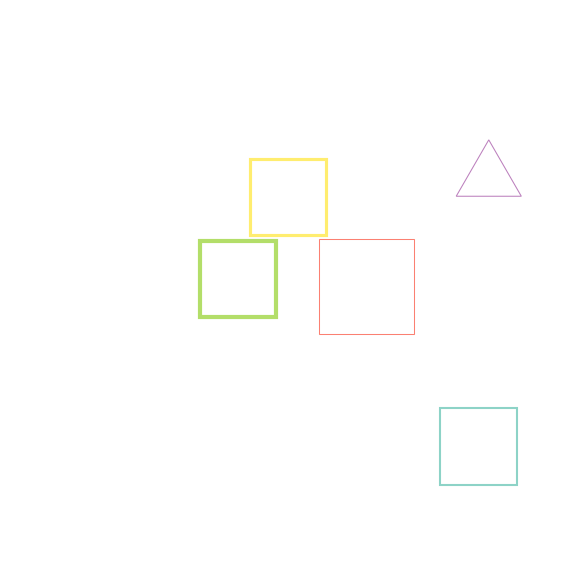[{"shape": "square", "thickness": 1, "radius": 0.34, "center": [0.829, 0.226]}, {"shape": "square", "thickness": 0.5, "radius": 0.41, "center": [0.634, 0.503]}, {"shape": "square", "thickness": 2, "radius": 0.33, "center": [0.412, 0.516]}, {"shape": "triangle", "thickness": 0.5, "radius": 0.33, "center": [0.846, 0.692]}, {"shape": "square", "thickness": 1.5, "radius": 0.33, "center": [0.498, 0.657]}]